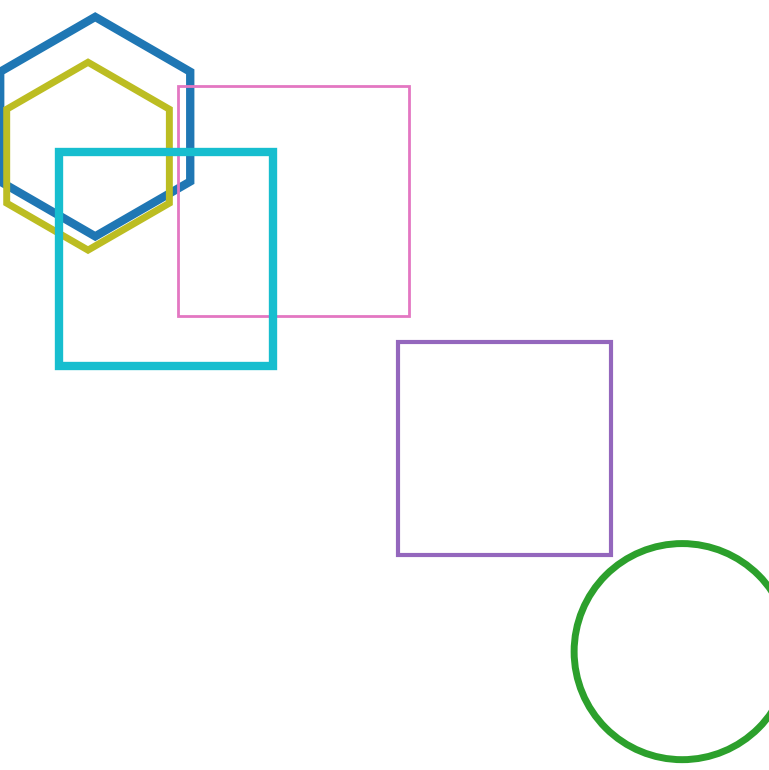[{"shape": "hexagon", "thickness": 3, "radius": 0.71, "center": [0.124, 0.836]}, {"shape": "circle", "thickness": 2.5, "radius": 0.7, "center": [0.886, 0.154]}, {"shape": "square", "thickness": 1.5, "radius": 0.69, "center": [0.655, 0.418]}, {"shape": "square", "thickness": 1, "radius": 0.75, "center": [0.381, 0.739]}, {"shape": "hexagon", "thickness": 2.5, "radius": 0.61, "center": [0.114, 0.797]}, {"shape": "square", "thickness": 3, "radius": 0.69, "center": [0.215, 0.663]}]